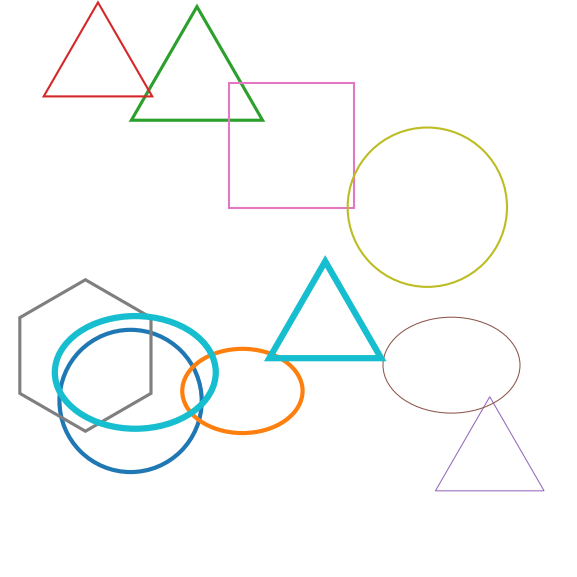[{"shape": "circle", "thickness": 2, "radius": 0.62, "center": [0.226, 0.305]}, {"shape": "oval", "thickness": 2, "radius": 0.52, "center": [0.42, 0.322]}, {"shape": "triangle", "thickness": 1.5, "radius": 0.66, "center": [0.341, 0.857]}, {"shape": "triangle", "thickness": 1, "radius": 0.54, "center": [0.17, 0.886]}, {"shape": "triangle", "thickness": 0.5, "radius": 0.54, "center": [0.848, 0.204]}, {"shape": "oval", "thickness": 0.5, "radius": 0.59, "center": [0.782, 0.367]}, {"shape": "square", "thickness": 1, "radius": 0.54, "center": [0.505, 0.747]}, {"shape": "hexagon", "thickness": 1.5, "radius": 0.66, "center": [0.148, 0.384]}, {"shape": "circle", "thickness": 1, "radius": 0.69, "center": [0.74, 0.64]}, {"shape": "triangle", "thickness": 3, "radius": 0.56, "center": [0.563, 0.435]}, {"shape": "oval", "thickness": 3, "radius": 0.7, "center": [0.234, 0.354]}]